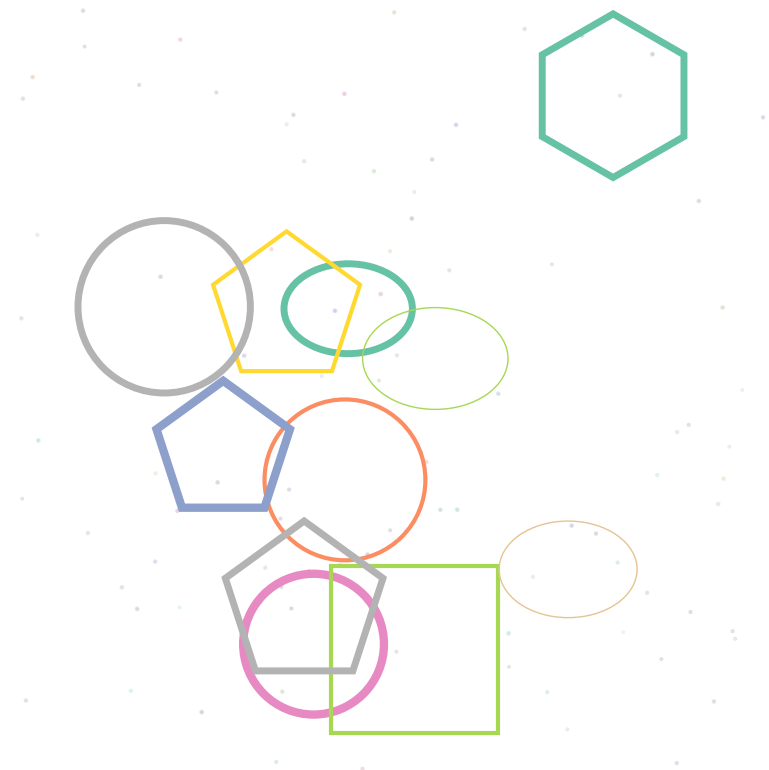[{"shape": "oval", "thickness": 2.5, "radius": 0.42, "center": [0.452, 0.599]}, {"shape": "hexagon", "thickness": 2.5, "radius": 0.53, "center": [0.796, 0.876]}, {"shape": "circle", "thickness": 1.5, "radius": 0.52, "center": [0.448, 0.377]}, {"shape": "pentagon", "thickness": 3, "radius": 0.46, "center": [0.29, 0.414]}, {"shape": "circle", "thickness": 3, "radius": 0.46, "center": [0.407, 0.163]}, {"shape": "square", "thickness": 1.5, "radius": 0.54, "center": [0.539, 0.157]}, {"shape": "oval", "thickness": 0.5, "radius": 0.47, "center": [0.565, 0.534]}, {"shape": "pentagon", "thickness": 1.5, "radius": 0.5, "center": [0.372, 0.599]}, {"shape": "oval", "thickness": 0.5, "radius": 0.45, "center": [0.738, 0.261]}, {"shape": "pentagon", "thickness": 2.5, "radius": 0.54, "center": [0.395, 0.216]}, {"shape": "circle", "thickness": 2.5, "radius": 0.56, "center": [0.213, 0.602]}]